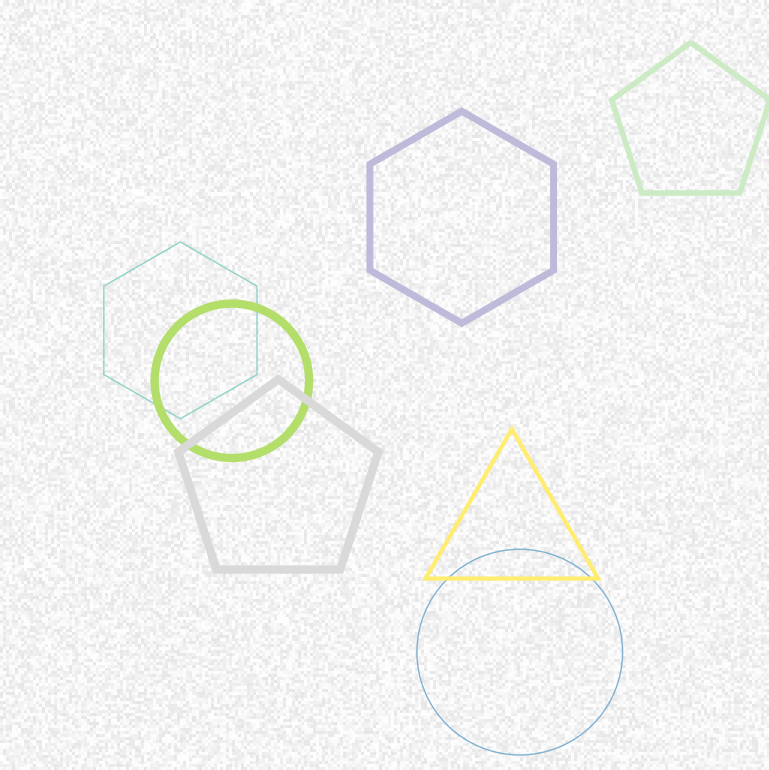[{"shape": "hexagon", "thickness": 0.5, "radius": 0.57, "center": [0.234, 0.571]}, {"shape": "hexagon", "thickness": 2.5, "radius": 0.69, "center": [0.6, 0.718]}, {"shape": "circle", "thickness": 0.5, "radius": 0.67, "center": [0.675, 0.153]}, {"shape": "circle", "thickness": 3, "radius": 0.5, "center": [0.301, 0.505]}, {"shape": "pentagon", "thickness": 3, "radius": 0.68, "center": [0.361, 0.371]}, {"shape": "pentagon", "thickness": 2, "radius": 0.54, "center": [0.897, 0.837]}, {"shape": "triangle", "thickness": 1.5, "radius": 0.65, "center": [0.665, 0.313]}]